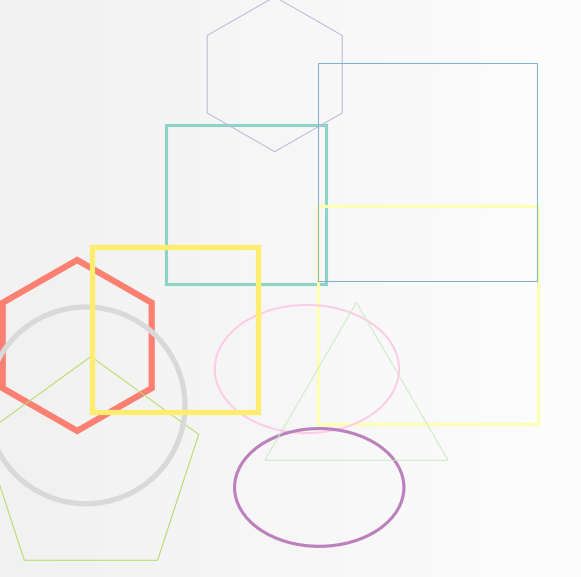[{"shape": "square", "thickness": 1.5, "radius": 0.69, "center": [0.423, 0.645]}, {"shape": "square", "thickness": 1.5, "radius": 0.95, "center": [0.736, 0.454]}, {"shape": "hexagon", "thickness": 0.5, "radius": 0.67, "center": [0.473, 0.871]}, {"shape": "hexagon", "thickness": 3, "radius": 0.74, "center": [0.133, 0.401]}, {"shape": "square", "thickness": 0.5, "radius": 0.94, "center": [0.736, 0.701]}, {"shape": "pentagon", "thickness": 0.5, "radius": 0.97, "center": [0.156, 0.187]}, {"shape": "oval", "thickness": 1, "radius": 0.79, "center": [0.528, 0.36]}, {"shape": "circle", "thickness": 2.5, "radius": 0.85, "center": [0.148, 0.297]}, {"shape": "oval", "thickness": 1.5, "radius": 0.73, "center": [0.549, 0.155]}, {"shape": "triangle", "thickness": 0.5, "radius": 0.91, "center": [0.613, 0.293]}, {"shape": "square", "thickness": 2.5, "radius": 0.71, "center": [0.301, 0.429]}]